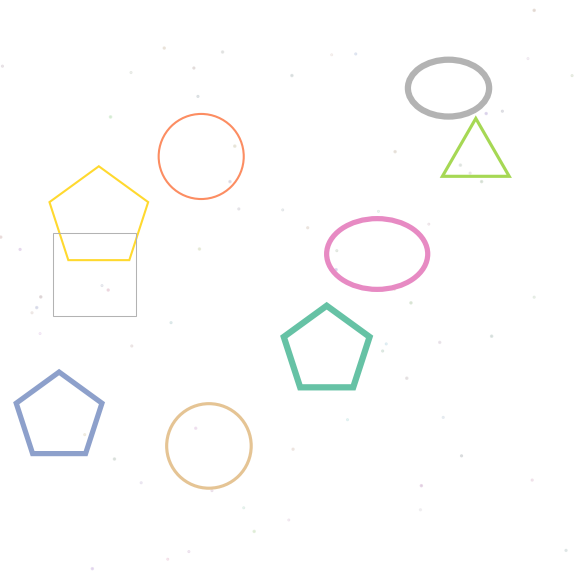[{"shape": "pentagon", "thickness": 3, "radius": 0.39, "center": [0.566, 0.392]}, {"shape": "circle", "thickness": 1, "radius": 0.37, "center": [0.348, 0.728]}, {"shape": "pentagon", "thickness": 2.5, "radius": 0.39, "center": [0.102, 0.277]}, {"shape": "oval", "thickness": 2.5, "radius": 0.44, "center": [0.653, 0.559]}, {"shape": "triangle", "thickness": 1.5, "radius": 0.33, "center": [0.824, 0.727]}, {"shape": "pentagon", "thickness": 1, "radius": 0.45, "center": [0.171, 0.621]}, {"shape": "circle", "thickness": 1.5, "radius": 0.37, "center": [0.362, 0.227]}, {"shape": "square", "thickness": 0.5, "radius": 0.36, "center": [0.163, 0.524]}, {"shape": "oval", "thickness": 3, "radius": 0.35, "center": [0.777, 0.847]}]